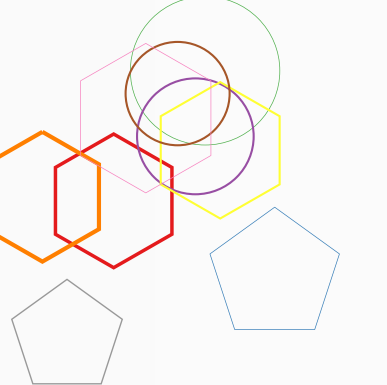[{"shape": "hexagon", "thickness": 2.5, "radius": 0.87, "center": [0.293, 0.478]}, {"shape": "pentagon", "thickness": 0.5, "radius": 0.88, "center": [0.709, 0.286]}, {"shape": "circle", "thickness": 0.5, "radius": 0.96, "center": [0.529, 0.816]}, {"shape": "circle", "thickness": 1.5, "radius": 0.75, "center": [0.504, 0.646]}, {"shape": "hexagon", "thickness": 3, "radius": 0.84, "center": [0.109, 0.489]}, {"shape": "hexagon", "thickness": 1.5, "radius": 0.89, "center": [0.568, 0.61]}, {"shape": "circle", "thickness": 1.5, "radius": 0.67, "center": [0.458, 0.757]}, {"shape": "hexagon", "thickness": 0.5, "radius": 0.97, "center": [0.376, 0.693]}, {"shape": "pentagon", "thickness": 1, "radius": 0.75, "center": [0.173, 0.124]}]